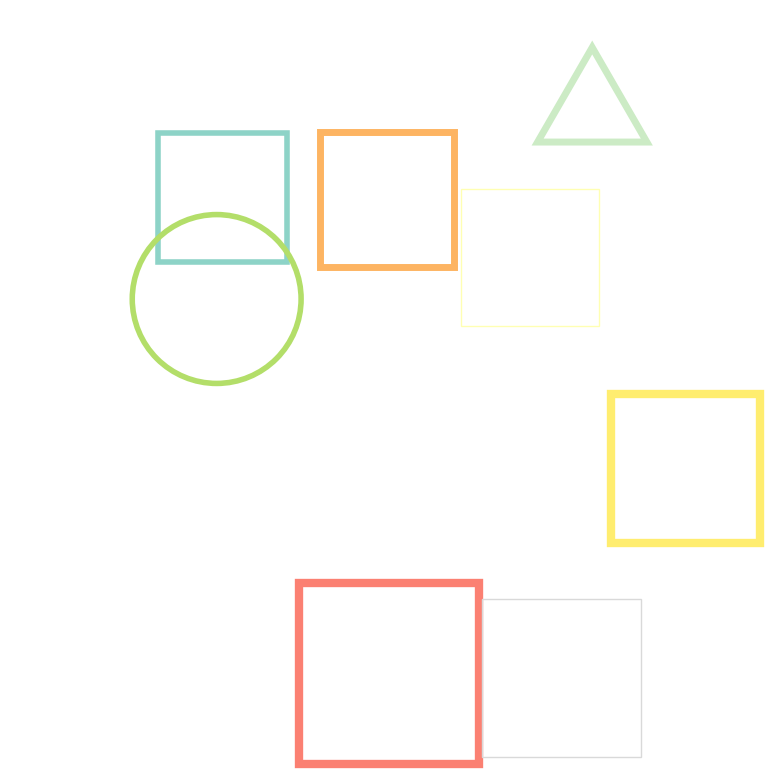[{"shape": "square", "thickness": 2, "radius": 0.42, "center": [0.289, 0.744]}, {"shape": "square", "thickness": 0.5, "radius": 0.45, "center": [0.688, 0.666]}, {"shape": "square", "thickness": 3, "radius": 0.59, "center": [0.505, 0.125]}, {"shape": "square", "thickness": 2.5, "radius": 0.44, "center": [0.503, 0.741]}, {"shape": "circle", "thickness": 2, "radius": 0.55, "center": [0.281, 0.612]}, {"shape": "square", "thickness": 0.5, "radius": 0.51, "center": [0.729, 0.119]}, {"shape": "triangle", "thickness": 2.5, "radius": 0.41, "center": [0.769, 0.856]}, {"shape": "square", "thickness": 3, "radius": 0.48, "center": [0.891, 0.391]}]